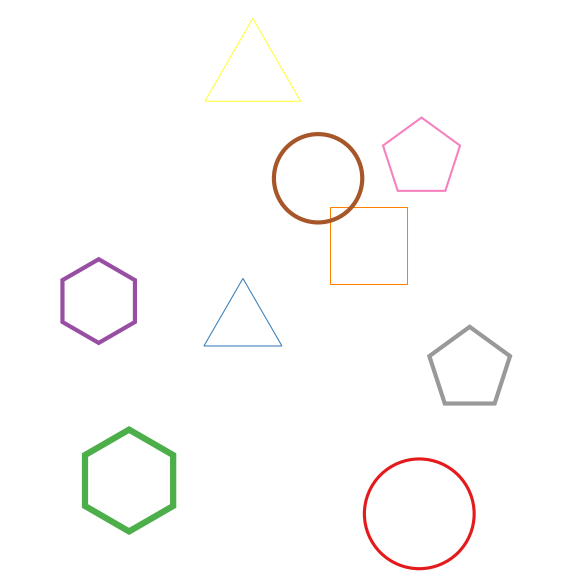[{"shape": "circle", "thickness": 1.5, "radius": 0.48, "center": [0.726, 0.109]}, {"shape": "triangle", "thickness": 0.5, "radius": 0.39, "center": [0.421, 0.439]}, {"shape": "hexagon", "thickness": 3, "radius": 0.44, "center": [0.224, 0.167]}, {"shape": "hexagon", "thickness": 2, "radius": 0.36, "center": [0.171, 0.478]}, {"shape": "square", "thickness": 0.5, "radius": 0.34, "center": [0.638, 0.574]}, {"shape": "triangle", "thickness": 0.5, "radius": 0.48, "center": [0.438, 0.872]}, {"shape": "circle", "thickness": 2, "radius": 0.38, "center": [0.551, 0.69]}, {"shape": "pentagon", "thickness": 1, "radius": 0.35, "center": [0.73, 0.725]}, {"shape": "pentagon", "thickness": 2, "radius": 0.37, "center": [0.813, 0.36]}]